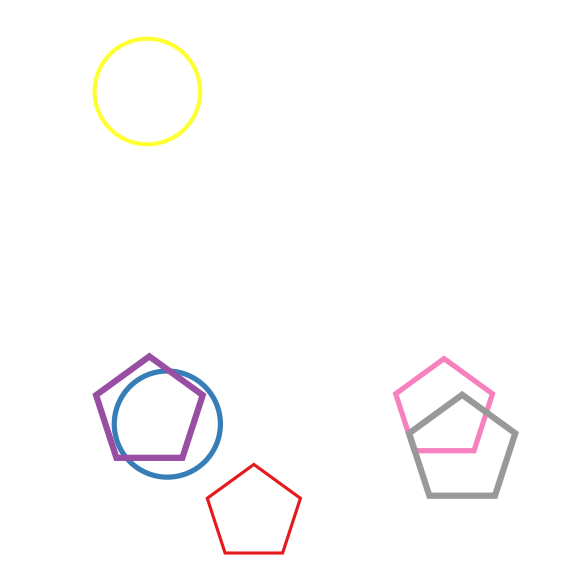[{"shape": "pentagon", "thickness": 1.5, "radius": 0.42, "center": [0.44, 0.11]}, {"shape": "circle", "thickness": 2.5, "radius": 0.46, "center": [0.29, 0.265]}, {"shape": "pentagon", "thickness": 3, "radius": 0.49, "center": [0.259, 0.285]}, {"shape": "circle", "thickness": 2, "radius": 0.46, "center": [0.255, 0.841]}, {"shape": "pentagon", "thickness": 2.5, "radius": 0.44, "center": [0.769, 0.29]}, {"shape": "pentagon", "thickness": 3, "radius": 0.48, "center": [0.8, 0.219]}]